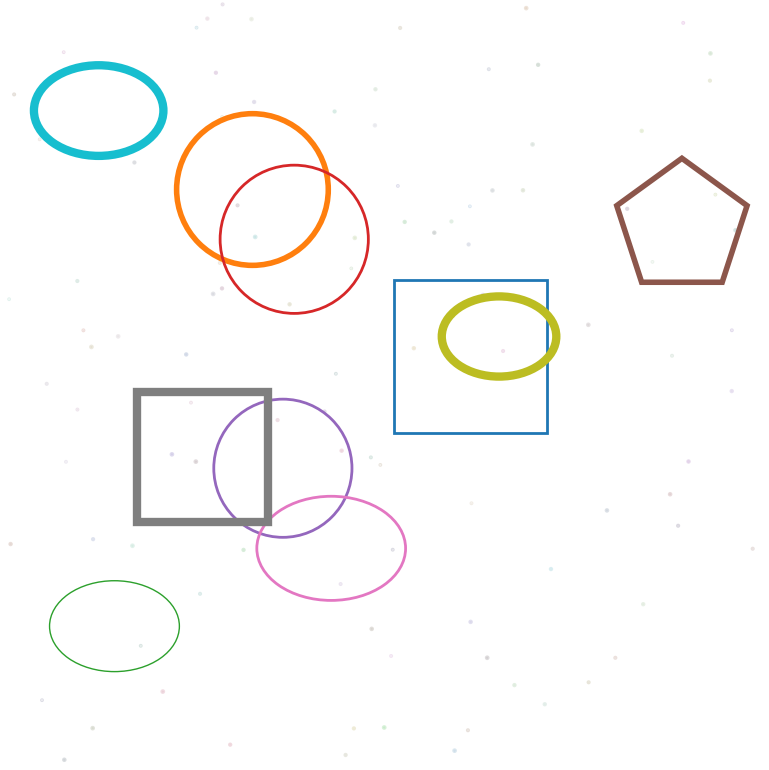[{"shape": "square", "thickness": 1, "radius": 0.5, "center": [0.611, 0.537]}, {"shape": "circle", "thickness": 2, "radius": 0.49, "center": [0.328, 0.754]}, {"shape": "oval", "thickness": 0.5, "radius": 0.42, "center": [0.149, 0.187]}, {"shape": "circle", "thickness": 1, "radius": 0.48, "center": [0.382, 0.689]}, {"shape": "circle", "thickness": 1, "radius": 0.45, "center": [0.367, 0.392]}, {"shape": "pentagon", "thickness": 2, "radius": 0.44, "center": [0.886, 0.705]}, {"shape": "oval", "thickness": 1, "radius": 0.48, "center": [0.43, 0.288]}, {"shape": "square", "thickness": 3, "radius": 0.42, "center": [0.263, 0.407]}, {"shape": "oval", "thickness": 3, "radius": 0.37, "center": [0.648, 0.563]}, {"shape": "oval", "thickness": 3, "radius": 0.42, "center": [0.128, 0.856]}]